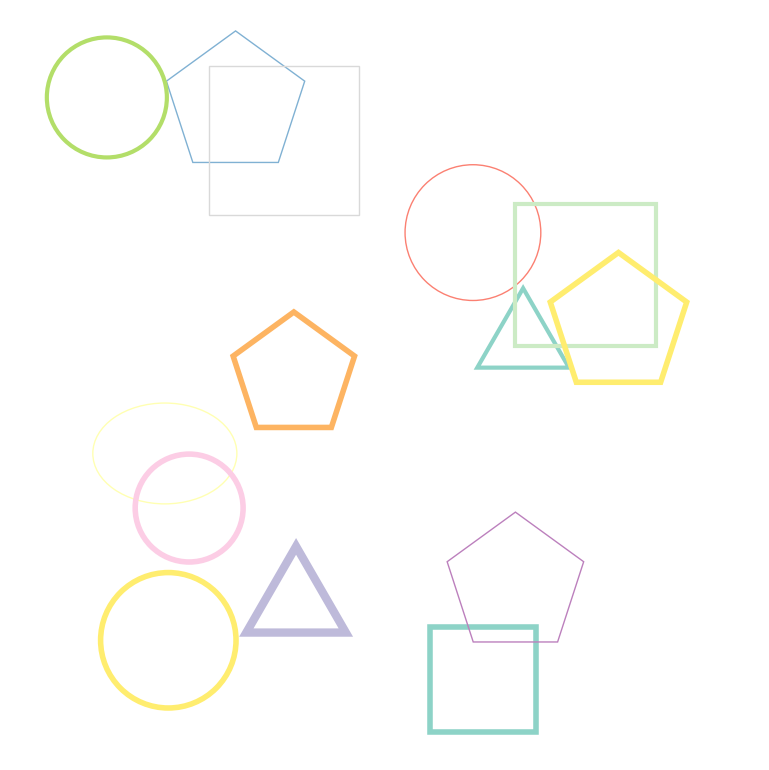[{"shape": "triangle", "thickness": 1.5, "radius": 0.34, "center": [0.679, 0.557]}, {"shape": "square", "thickness": 2, "radius": 0.34, "center": [0.627, 0.117]}, {"shape": "oval", "thickness": 0.5, "radius": 0.47, "center": [0.214, 0.411]}, {"shape": "triangle", "thickness": 3, "radius": 0.37, "center": [0.385, 0.216]}, {"shape": "circle", "thickness": 0.5, "radius": 0.44, "center": [0.614, 0.698]}, {"shape": "pentagon", "thickness": 0.5, "radius": 0.47, "center": [0.306, 0.865]}, {"shape": "pentagon", "thickness": 2, "radius": 0.41, "center": [0.382, 0.512]}, {"shape": "circle", "thickness": 1.5, "radius": 0.39, "center": [0.139, 0.873]}, {"shape": "circle", "thickness": 2, "radius": 0.35, "center": [0.246, 0.34]}, {"shape": "square", "thickness": 0.5, "radius": 0.49, "center": [0.369, 0.817]}, {"shape": "pentagon", "thickness": 0.5, "radius": 0.47, "center": [0.669, 0.242]}, {"shape": "square", "thickness": 1.5, "radius": 0.46, "center": [0.76, 0.643]}, {"shape": "pentagon", "thickness": 2, "radius": 0.47, "center": [0.803, 0.579]}, {"shape": "circle", "thickness": 2, "radius": 0.44, "center": [0.219, 0.168]}]